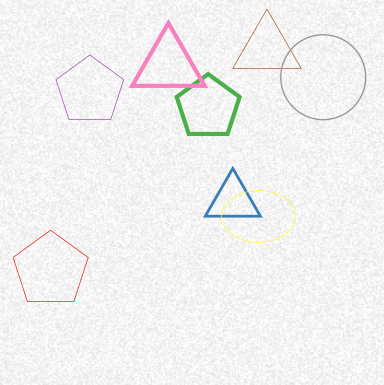[{"shape": "pentagon", "thickness": 0.5, "radius": 0.51, "center": [0.132, 0.3]}, {"shape": "triangle", "thickness": 2, "radius": 0.41, "center": [0.605, 0.48]}, {"shape": "pentagon", "thickness": 3, "radius": 0.43, "center": [0.541, 0.722]}, {"shape": "pentagon", "thickness": 0.5, "radius": 0.46, "center": [0.233, 0.765]}, {"shape": "oval", "thickness": 0.5, "radius": 0.48, "center": [0.672, 0.438]}, {"shape": "triangle", "thickness": 0.5, "radius": 0.52, "center": [0.693, 0.873]}, {"shape": "triangle", "thickness": 3, "radius": 0.54, "center": [0.437, 0.831]}, {"shape": "circle", "thickness": 1, "radius": 0.55, "center": [0.84, 0.799]}]